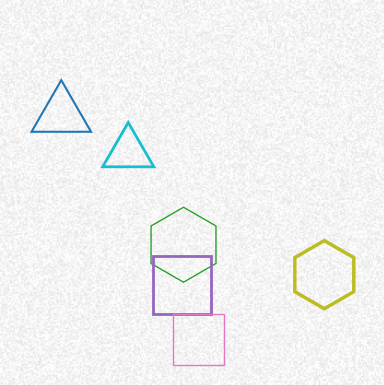[{"shape": "triangle", "thickness": 1.5, "radius": 0.45, "center": [0.159, 0.702]}, {"shape": "hexagon", "thickness": 1, "radius": 0.49, "center": [0.477, 0.364]}, {"shape": "square", "thickness": 2, "radius": 0.38, "center": [0.472, 0.26]}, {"shape": "square", "thickness": 1, "radius": 0.33, "center": [0.516, 0.118]}, {"shape": "hexagon", "thickness": 2.5, "radius": 0.44, "center": [0.842, 0.287]}, {"shape": "triangle", "thickness": 2, "radius": 0.38, "center": [0.333, 0.605]}]